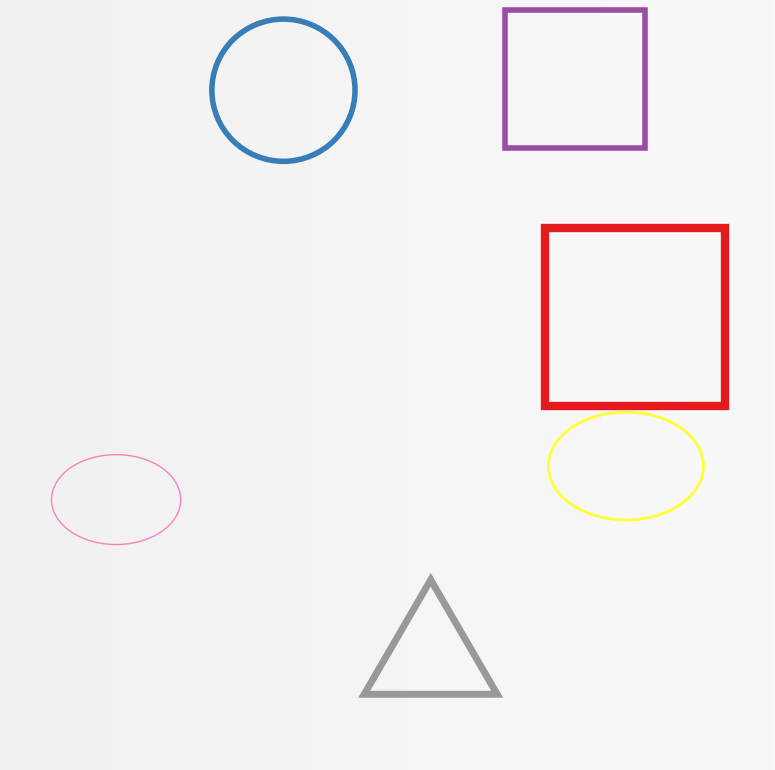[{"shape": "square", "thickness": 3, "radius": 0.58, "center": [0.82, 0.588]}, {"shape": "circle", "thickness": 2, "radius": 0.46, "center": [0.366, 0.883]}, {"shape": "square", "thickness": 2, "radius": 0.45, "center": [0.742, 0.898]}, {"shape": "oval", "thickness": 1, "radius": 0.5, "center": [0.808, 0.395]}, {"shape": "oval", "thickness": 0.5, "radius": 0.42, "center": [0.15, 0.351]}, {"shape": "triangle", "thickness": 2.5, "radius": 0.5, "center": [0.556, 0.148]}]